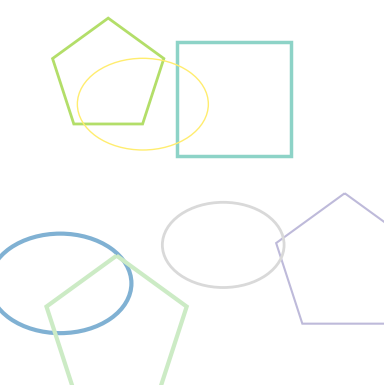[{"shape": "square", "thickness": 2.5, "radius": 0.74, "center": [0.609, 0.743]}, {"shape": "pentagon", "thickness": 1.5, "radius": 0.94, "center": [0.895, 0.311]}, {"shape": "oval", "thickness": 3, "radius": 0.92, "center": [0.157, 0.264]}, {"shape": "pentagon", "thickness": 2, "radius": 0.76, "center": [0.281, 0.801]}, {"shape": "oval", "thickness": 2, "radius": 0.79, "center": [0.58, 0.364]}, {"shape": "pentagon", "thickness": 3, "radius": 0.96, "center": [0.303, 0.145]}, {"shape": "oval", "thickness": 1, "radius": 0.85, "center": [0.371, 0.729]}]